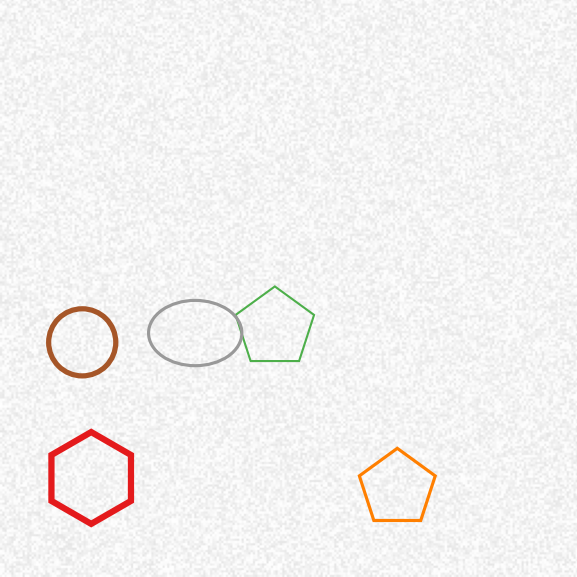[{"shape": "hexagon", "thickness": 3, "radius": 0.4, "center": [0.158, 0.171]}, {"shape": "pentagon", "thickness": 1, "radius": 0.36, "center": [0.476, 0.432]}, {"shape": "pentagon", "thickness": 1.5, "radius": 0.35, "center": [0.688, 0.154]}, {"shape": "circle", "thickness": 2.5, "radius": 0.29, "center": [0.142, 0.406]}, {"shape": "oval", "thickness": 1.5, "radius": 0.4, "center": [0.338, 0.422]}]